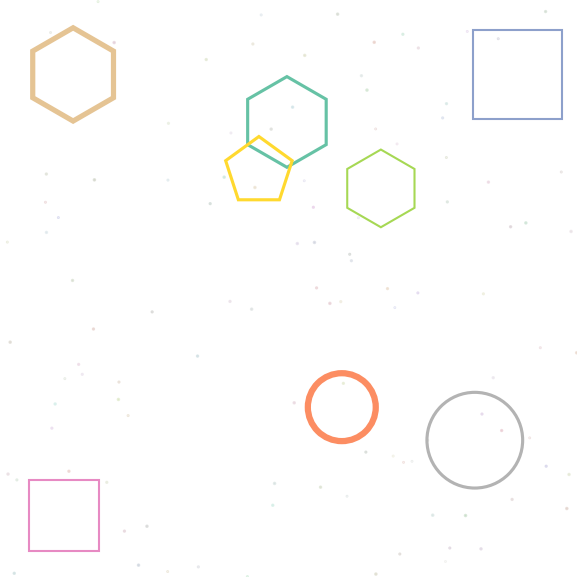[{"shape": "hexagon", "thickness": 1.5, "radius": 0.39, "center": [0.497, 0.788]}, {"shape": "circle", "thickness": 3, "radius": 0.29, "center": [0.592, 0.294]}, {"shape": "square", "thickness": 1, "radius": 0.39, "center": [0.896, 0.87]}, {"shape": "square", "thickness": 1, "radius": 0.3, "center": [0.111, 0.106]}, {"shape": "hexagon", "thickness": 1, "radius": 0.34, "center": [0.66, 0.673]}, {"shape": "pentagon", "thickness": 1.5, "radius": 0.3, "center": [0.448, 0.702]}, {"shape": "hexagon", "thickness": 2.5, "radius": 0.4, "center": [0.127, 0.87]}, {"shape": "circle", "thickness": 1.5, "radius": 0.41, "center": [0.822, 0.237]}]